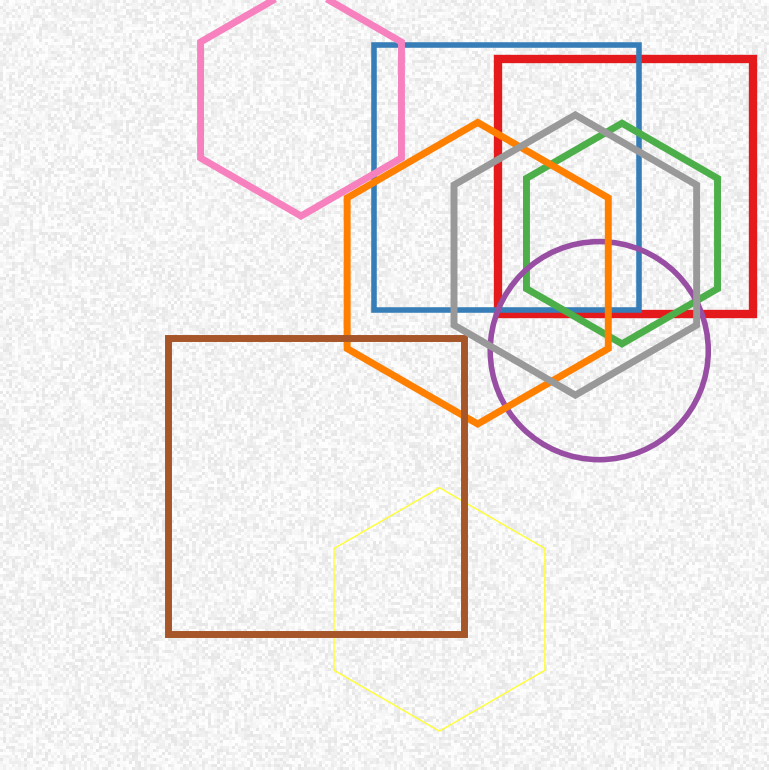[{"shape": "square", "thickness": 3, "radius": 0.83, "center": [0.812, 0.758]}, {"shape": "square", "thickness": 2, "radius": 0.86, "center": [0.658, 0.769]}, {"shape": "hexagon", "thickness": 2.5, "radius": 0.72, "center": [0.808, 0.697]}, {"shape": "circle", "thickness": 2, "radius": 0.71, "center": [0.778, 0.545]}, {"shape": "hexagon", "thickness": 2.5, "radius": 0.98, "center": [0.62, 0.645]}, {"shape": "hexagon", "thickness": 0.5, "radius": 0.79, "center": [0.571, 0.209]}, {"shape": "square", "thickness": 2.5, "radius": 0.96, "center": [0.41, 0.369]}, {"shape": "hexagon", "thickness": 2.5, "radius": 0.75, "center": [0.391, 0.87]}, {"shape": "hexagon", "thickness": 2.5, "radius": 0.91, "center": [0.747, 0.669]}]